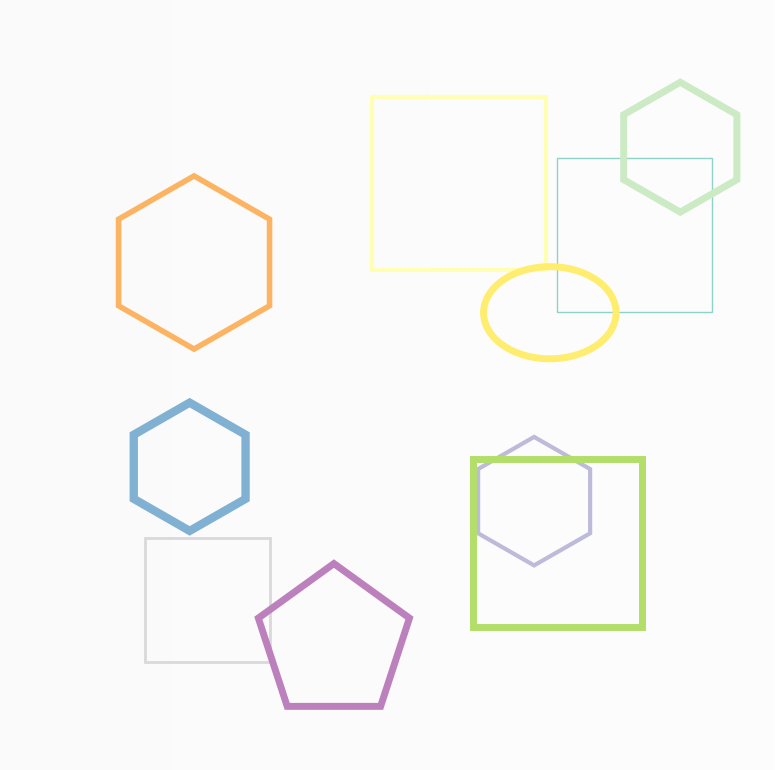[{"shape": "square", "thickness": 0.5, "radius": 0.5, "center": [0.819, 0.694]}, {"shape": "square", "thickness": 1.5, "radius": 0.56, "center": [0.593, 0.762]}, {"shape": "hexagon", "thickness": 1.5, "radius": 0.42, "center": [0.689, 0.349]}, {"shape": "hexagon", "thickness": 3, "radius": 0.42, "center": [0.245, 0.394]}, {"shape": "hexagon", "thickness": 2, "radius": 0.56, "center": [0.25, 0.659]}, {"shape": "square", "thickness": 2.5, "radius": 0.54, "center": [0.719, 0.295]}, {"shape": "square", "thickness": 1, "radius": 0.4, "center": [0.268, 0.221]}, {"shape": "pentagon", "thickness": 2.5, "radius": 0.51, "center": [0.431, 0.166]}, {"shape": "hexagon", "thickness": 2.5, "radius": 0.42, "center": [0.878, 0.809]}, {"shape": "oval", "thickness": 2.5, "radius": 0.43, "center": [0.709, 0.594]}]